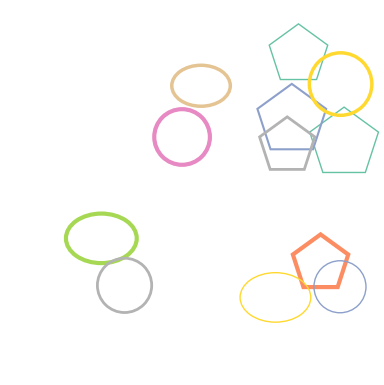[{"shape": "pentagon", "thickness": 1, "radius": 0.4, "center": [0.775, 0.858]}, {"shape": "pentagon", "thickness": 1, "radius": 0.47, "center": [0.894, 0.628]}, {"shape": "pentagon", "thickness": 3, "radius": 0.38, "center": [0.833, 0.315]}, {"shape": "pentagon", "thickness": 1.5, "radius": 0.47, "center": [0.758, 0.688]}, {"shape": "circle", "thickness": 1, "radius": 0.34, "center": [0.883, 0.255]}, {"shape": "circle", "thickness": 3, "radius": 0.36, "center": [0.473, 0.644]}, {"shape": "oval", "thickness": 3, "radius": 0.46, "center": [0.263, 0.381]}, {"shape": "circle", "thickness": 2.5, "radius": 0.41, "center": [0.885, 0.782]}, {"shape": "oval", "thickness": 1, "radius": 0.46, "center": [0.715, 0.228]}, {"shape": "oval", "thickness": 2.5, "radius": 0.38, "center": [0.522, 0.777]}, {"shape": "pentagon", "thickness": 2, "radius": 0.38, "center": [0.746, 0.621]}, {"shape": "circle", "thickness": 2, "radius": 0.35, "center": [0.323, 0.259]}]